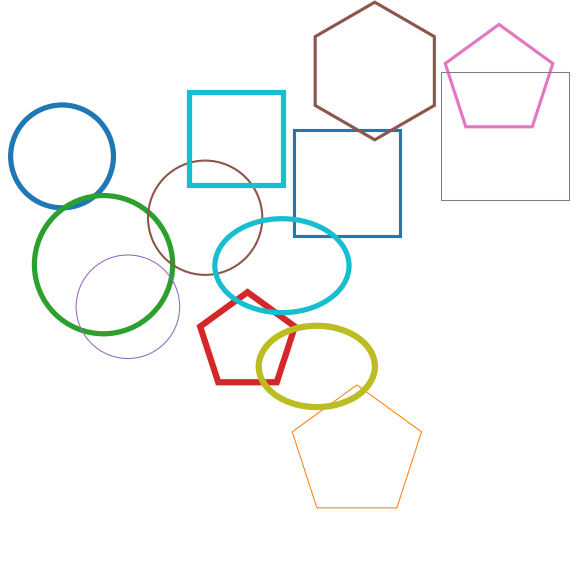[{"shape": "square", "thickness": 1.5, "radius": 0.46, "center": [0.601, 0.683]}, {"shape": "circle", "thickness": 2.5, "radius": 0.45, "center": [0.107, 0.728]}, {"shape": "pentagon", "thickness": 0.5, "radius": 0.59, "center": [0.618, 0.215]}, {"shape": "circle", "thickness": 2.5, "radius": 0.6, "center": [0.179, 0.541]}, {"shape": "pentagon", "thickness": 3, "radius": 0.43, "center": [0.429, 0.407]}, {"shape": "circle", "thickness": 0.5, "radius": 0.45, "center": [0.221, 0.468]}, {"shape": "circle", "thickness": 1, "radius": 0.49, "center": [0.355, 0.622]}, {"shape": "hexagon", "thickness": 1.5, "radius": 0.6, "center": [0.649, 0.876]}, {"shape": "pentagon", "thickness": 1.5, "radius": 0.49, "center": [0.864, 0.859]}, {"shape": "square", "thickness": 0.5, "radius": 0.55, "center": [0.875, 0.763]}, {"shape": "oval", "thickness": 3, "radius": 0.5, "center": [0.549, 0.365]}, {"shape": "oval", "thickness": 2.5, "radius": 0.58, "center": [0.488, 0.539]}, {"shape": "square", "thickness": 2.5, "radius": 0.4, "center": [0.408, 0.76]}]